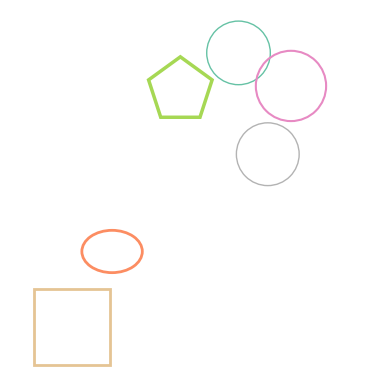[{"shape": "circle", "thickness": 1, "radius": 0.41, "center": [0.62, 0.863]}, {"shape": "oval", "thickness": 2, "radius": 0.39, "center": [0.291, 0.347]}, {"shape": "circle", "thickness": 1.5, "radius": 0.46, "center": [0.756, 0.777]}, {"shape": "pentagon", "thickness": 2.5, "radius": 0.43, "center": [0.468, 0.766]}, {"shape": "square", "thickness": 2, "radius": 0.49, "center": [0.187, 0.151]}, {"shape": "circle", "thickness": 1, "radius": 0.41, "center": [0.696, 0.599]}]